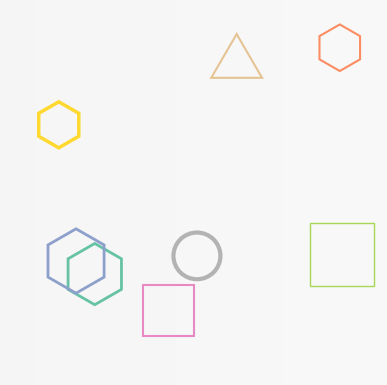[{"shape": "hexagon", "thickness": 2, "radius": 0.4, "center": [0.245, 0.288]}, {"shape": "hexagon", "thickness": 1.5, "radius": 0.3, "center": [0.877, 0.876]}, {"shape": "hexagon", "thickness": 2, "radius": 0.42, "center": [0.196, 0.322]}, {"shape": "square", "thickness": 1.5, "radius": 0.33, "center": [0.435, 0.193]}, {"shape": "square", "thickness": 1, "radius": 0.41, "center": [0.882, 0.338]}, {"shape": "hexagon", "thickness": 2.5, "radius": 0.3, "center": [0.152, 0.676]}, {"shape": "triangle", "thickness": 1.5, "radius": 0.38, "center": [0.611, 0.836]}, {"shape": "circle", "thickness": 3, "radius": 0.3, "center": [0.508, 0.335]}]